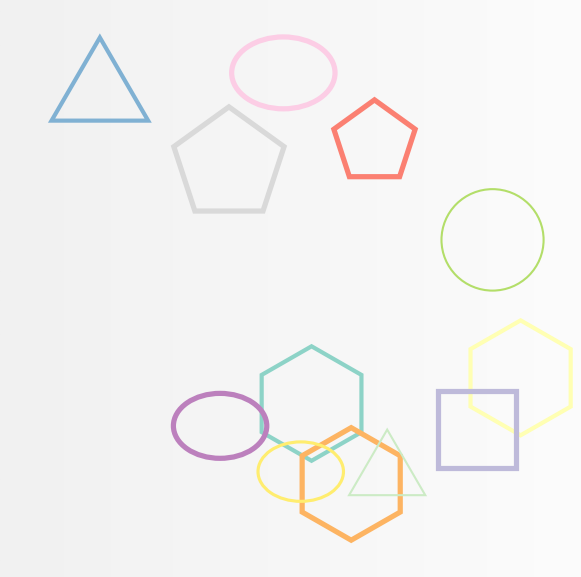[{"shape": "hexagon", "thickness": 2, "radius": 0.5, "center": [0.536, 0.3]}, {"shape": "hexagon", "thickness": 2, "radius": 0.5, "center": [0.896, 0.345]}, {"shape": "square", "thickness": 2.5, "radius": 0.33, "center": [0.82, 0.255]}, {"shape": "pentagon", "thickness": 2.5, "radius": 0.37, "center": [0.644, 0.753]}, {"shape": "triangle", "thickness": 2, "radius": 0.48, "center": [0.172, 0.838]}, {"shape": "hexagon", "thickness": 2.5, "radius": 0.49, "center": [0.604, 0.161]}, {"shape": "circle", "thickness": 1, "radius": 0.44, "center": [0.847, 0.584]}, {"shape": "oval", "thickness": 2.5, "radius": 0.44, "center": [0.487, 0.873]}, {"shape": "pentagon", "thickness": 2.5, "radius": 0.5, "center": [0.394, 0.714]}, {"shape": "oval", "thickness": 2.5, "radius": 0.4, "center": [0.379, 0.262]}, {"shape": "triangle", "thickness": 1, "radius": 0.38, "center": [0.666, 0.18]}, {"shape": "oval", "thickness": 1.5, "radius": 0.37, "center": [0.517, 0.182]}]